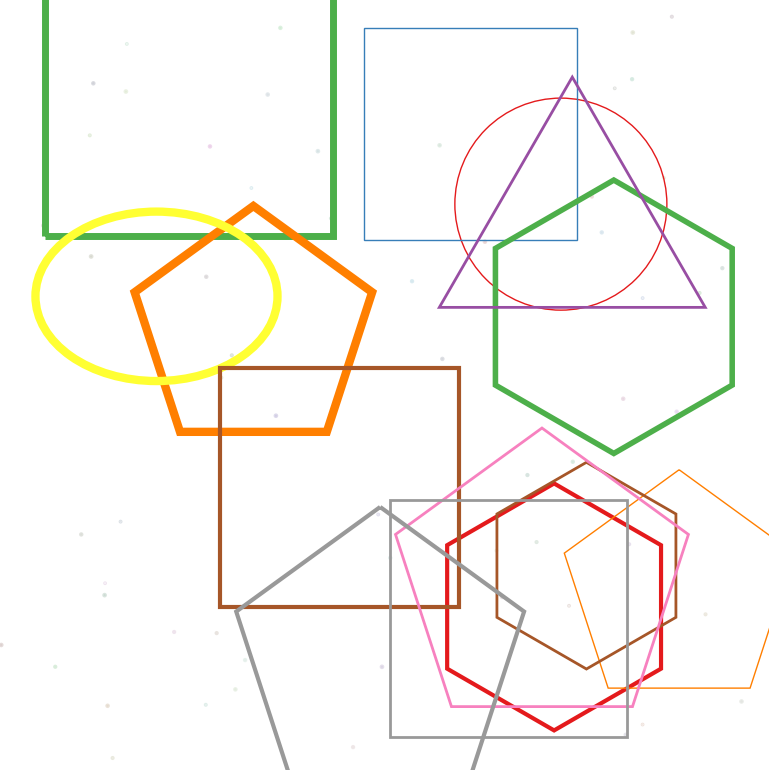[{"shape": "circle", "thickness": 0.5, "radius": 0.69, "center": [0.728, 0.735]}, {"shape": "hexagon", "thickness": 1.5, "radius": 0.8, "center": [0.72, 0.212]}, {"shape": "square", "thickness": 0.5, "radius": 0.69, "center": [0.611, 0.826]}, {"shape": "square", "thickness": 2.5, "radius": 0.94, "center": [0.246, 0.881]}, {"shape": "hexagon", "thickness": 2, "radius": 0.89, "center": [0.797, 0.589]}, {"shape": "triangle", "thickness": 1, "radius": 1.0, "center": [0.743, 0.701]}, {"shape": "pentagon", "thickness": 3, "radius": 0.81, "center": [0.329, 0.57]}, {"shape": "pentagon", "thickness": 0.5, "radius": 0.78, "center": [0.882, 0.233]}, {"shape": "oval", "thickness": 3, "radius": 0.79, "center": [0.203, 0.615]}, {"shape": "square", "thickness": 1.5, "radius": 0.77, "center": [0.441, 0.367]}, {"shape": "hexagon", "thickness": 1, "radius": 0.67, "center": [0.762, 0.265]}, {"shape": "pentagon", "thickness": 1, "radius": 1.0, "center": [0.704, 0.244]}, {"shape": "square", "thickness": 1, "radius": 0.77, "center": [0.66, 0.196]}, {"shape": "pentagon", "thickness": 1.5, "radius": 0.98, "center": [0.494, 0.145]}]